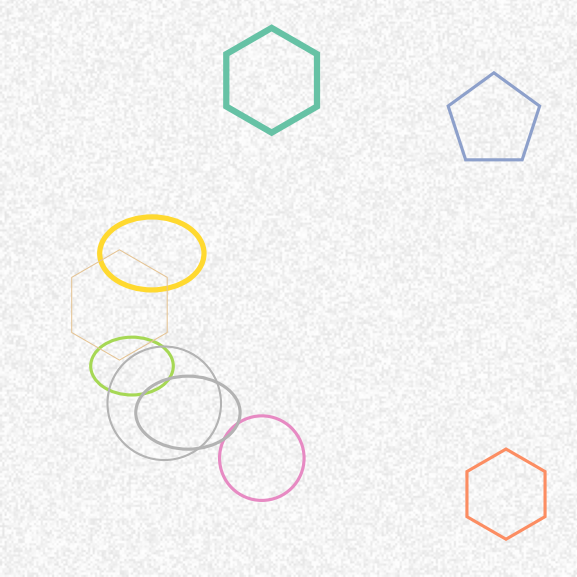[{"shape": "hexagon", "thickness": 3, "radius": 0.45, "center": [0.47, 0.86]}, {"shape": "hexagon", "thickness": 1.5, "radius": 0.39, "center": [0.876, 0.144]}, {"shape": "pentagon", "thickness": 1.5, "radius": 0.42, "center": [0.855, 0.79]}, {"shape": "circle", "thickness": 1.5, "radius": 0.37, "center": [0.453, 0.206]}, {"shape": "oval", "thickness": 1.5, "radius": 0.36, "center": [0.229, 0.365]}, {"shape": "oval", "thickness": 2.5, "radius": 0.45, "center": [0.263, 0.56]}, {"shape": "hexagon", "thickness": 0.5, "radius": 0.48, "center": [0.207, 0.471]}, {"shape": "circle", "thickness": 1, "radius": 0.49, "center": [0.284, 0.301]}, {"shape": "oval", "thickness": 1.5, "radius": 0.45, "center": [0.325, 0.285]}]